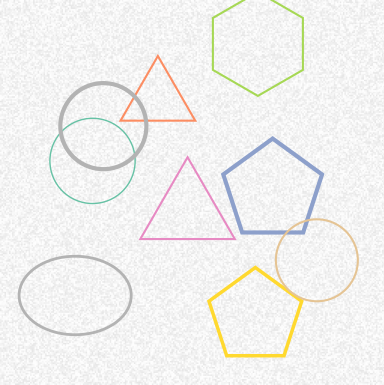[{"shape": "circle", "thickness": 1, "radius": 0.55, "center": [0.24, 0.582]}, {"shape": "triangle", "thickness": 1.5, "radius": 0.56, "center": [0.41, 0.743]}, {"shape": "pentagon", "thickness": 3, "radius": 0.67, "center": [0.708, 0.505]}, {"shape": "triangle", "thickness": 1.5, "radius": 0.71, "center": [0.487, 0.45]}, {"shape": "hexagon", "thickness": 1.5, "radius": 0.67, "center": [0.67, 0.886]}, {"shape": "pentagon", "thickness": 2.5, "radius": 0.63, "center": [0.663, 0.178]}, {"shape": "circle", "thickness": 1.5, "radius": 0.53, "center": [0.823, 0.324]}, {"shape": "oval", "thickness": 2, "radius": 0.73, "center": [0.195, 0.232]}, {"shape": "circle", "thickness": 3, "radius": 0.56, "center": [0.268, 0.672]}]